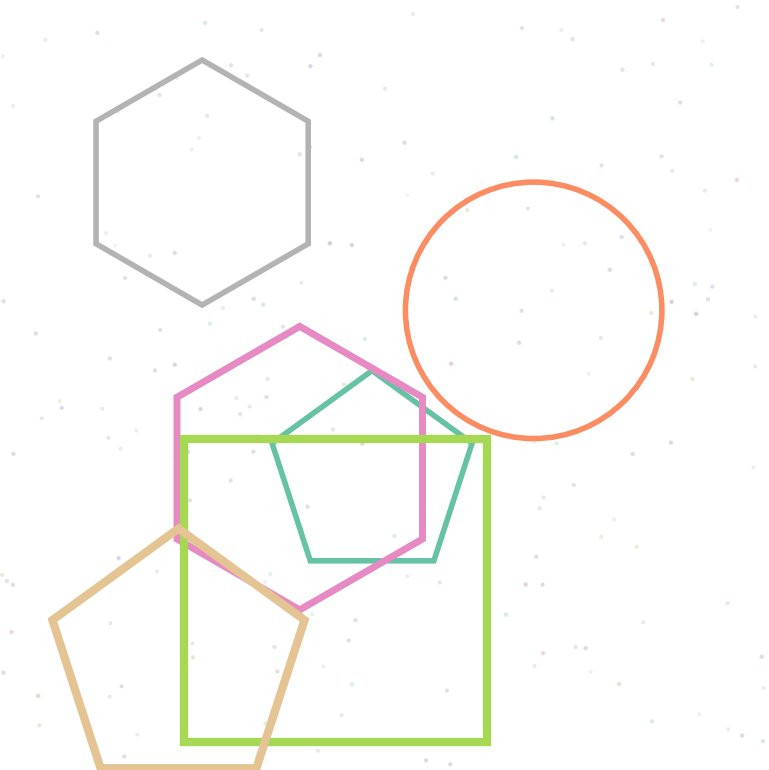[{"shape": "pentagon", "thickness": 2, "radius": 0.68, "center": [0.483, 0.382]}, {"shape": "circle", "thickness": 2, "radius": 0.83, "center": [0.693, 0.597]}, {"shape": "hexagon", "thickness": 2.5, "radius": 0.92, "center": [0.389, 0.392]}, {"shape": "square", "thickness": 3, "radius": 0.98, "center": [0.436, 0.233]}, {"shape": "pentagon", "thickness": 3, "radius": 0.86, "center": [0.232, 0.142]}, {"shape": "hexagon", "thickness": 2, "radius": 0.8, "center": [0.262, 0.763]}]